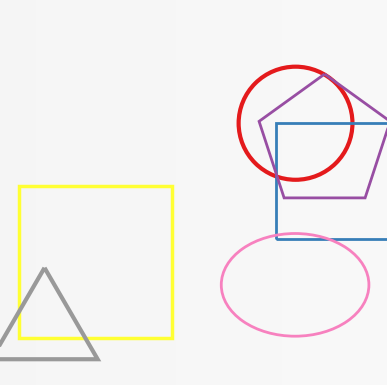[{"shape": "circle", "thickness": 3, "radius": 0.73, "center": [0.763, 0.68]}, {"shape": "square", "thickness": 2, "radius": 0.75, "center": [0.861, 0.53]}, {"shape": "pentagon", "thickness": 2, "radius": 0.89, "center": [0.838, 0.63]}, {"shape": "square", "thickness": 2.5, "radius": 0.98, "center": [0.246, 0.32]}, {"shape": "oval", "thickness": 2, "radius": 0.95, "center": [0.762, 0.26]}, {"shape": "triangle", "thickness": 3, "radius": 0.79, "center": [0.115, 0.146]}]